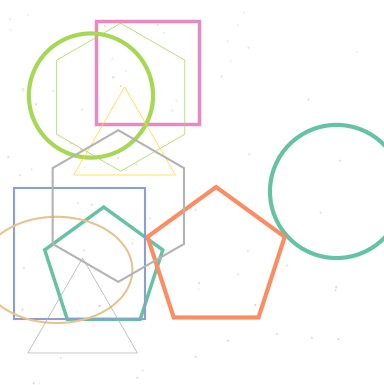[{"shape": "circle", "thickness": 3, "radius": 0.86, "center": [0.874, 0.503]}, {"shape": "pentagon", "thickness": 2.5, "radius": 0.81, "center": [0.269, 0.301]}, {"shape": "pentagon", "thickness": 3, "radius": 0.94, "center": [0.561, 0.327]}, {"shape": "square", "thickness": 1.5, "radius": 0.85, "center": [0.207, 0.342]}, {"shape": "square", "thickness": 2.5, "radius": 0.67, "center": [0.383, 0.811]}, {"shape": "hexagon", "thickness": 0.5, "radius": 0.96, "center": [0.313, 0.747]}, {"shape": "circle", "thickness": 3, "radius": 0.81, "center": [0.236, 0.752]}, {"shape": "triangle", "thickness": 0.5, "radius": 0.76, "center": [0.324, 0.622]}, {"shape": "oval", "thickness": 1.5, "radius": 0.99, "center": [0.147, 0.299]}, {"shape": "triangle", "thickness": 0.5, "radius": 0.82, "center": [0.215, 0.165]}, {"shape": "hexagon", "thickness": 1.5, "radius": 0.98, "center": [0.307, 0.465]}]